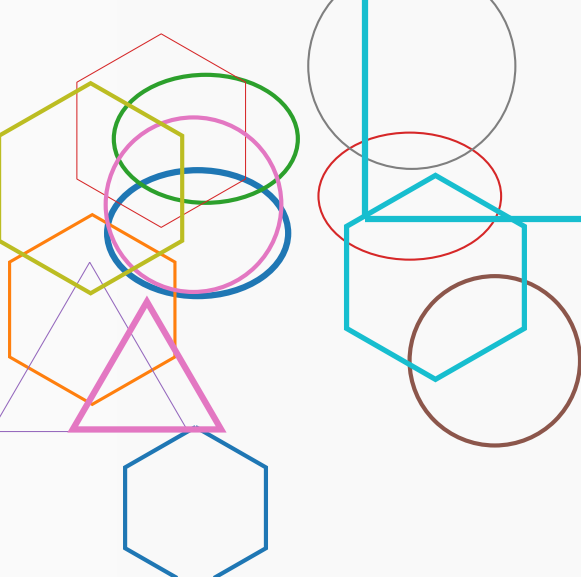[{"shape": "hexagon", "thickness": 2, "radius": 0.7, "center": [0.336, 0.12]}, {"shape": "oval", "thickness": 3, "radius": 0.78, "center": [0.34, 0.595]}, {"shape": "hexagon", "thickness": 1.5, "radius": 0.82, "center": [0.159, 0.463]}, {"shape": "oval", "thickness": 2, "radius": 0.79, "center": [0.354, 0.759]}, {"shape": "oval", "thickness": 1, "radius": 0.79, "center": [0.705, 0.66]}, {"shape": "hexagon", "thickness": 0.5, "radius": 0.84, "center": [0.277, 0.773]}, {"shape": "triangle", "thickness": 0.5, "radius": 0.98, "center": [0.154, 0.35]}, {"shape": "circle", "thickness": 2, "radius": 0.73, "center": [0.851, 0.374]}, {"shape": "triangle", "thickness": 3, "radius": 0.74, "center": [0.253, 0.329]}, {"shape": "circle", "thickness": 2, "radius": 0.76, "center": [0.333, 0.645]}, {"shape": "circle", "thickness": 1, "radius": 0.89, "center": [0.708, 0.885]}, {"shape": "hexagon", "thickness": 2, "radius": 0.91, "center": [0.156, 0.673]}, {"shape": "hexagon", "thickness": 2.5, "radius": 0.88, "center": [0.749, 0.519]}, {"shape": "square", "thickness": 3, "radius": 0.98, "center": [0.823, 0.816]}]